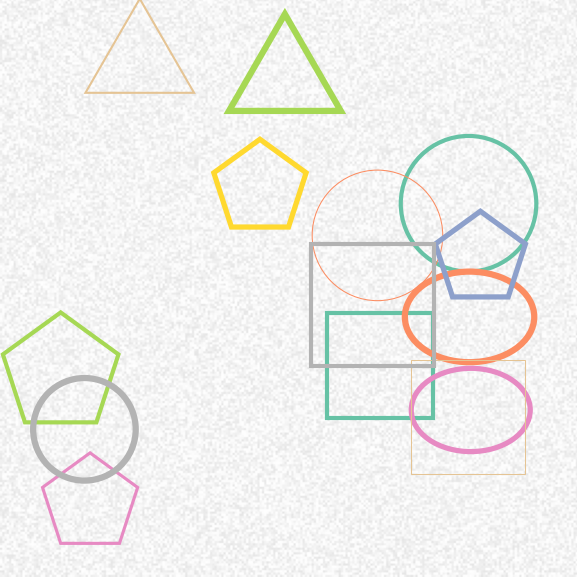[{"shape": "circle", "thickness": 2, "radius": 0.59, "center": [0.811, 0.646]}, {"shape": "square", "thickness": 2, "radius": 0.46, "center": [0.658, 0.366]}, {"shape": "circle", "thickness": 0.5, "radius": 0.57, "center": [0.654, 0.592]}, {"shape": "oval", "thickness": 3, "radius": 0.56, "center": [0.813, 0.45]}, {"shape": "pentagon", "thickness": 2.5, "radius": 0.41, "center": [0.832, 0.551]}, {"shape": "pentagon", "thickness": 1.5, "radius": 0.43, "center": [0.156, 0.128]}, {"shape": "oval", "thickness": 2.5, "radius": 0.52, "center": [0.815, 0.289]}, {"shape": "triangle", "thickness": 3, "radius": 0.56, "center": [0.493, 0.863]}, {"shape": "pentagon", "thickness": 2, "radius": 0.53, "center": [0.105, 0.353]}, {"shape": "pentagon", "thickness": 2.5, "radius": 0.42, "center": [0.45, 0.674]}, {"shape": "square", "thickness": 0.5, "radius": 0.49, "center": [0.81, 0.277]}, {"shape": "triangle", "thickness": 1, "radius": 0.54, "center": [0.242, 0.893]}, {"shape": "square", "thickness": 2, "radius": 0.53, "center": [0.645, 0.471]}, {"shape": "circle", "thickness": 3, "radius": 0.44, "center": [0.146, 0.256]}]